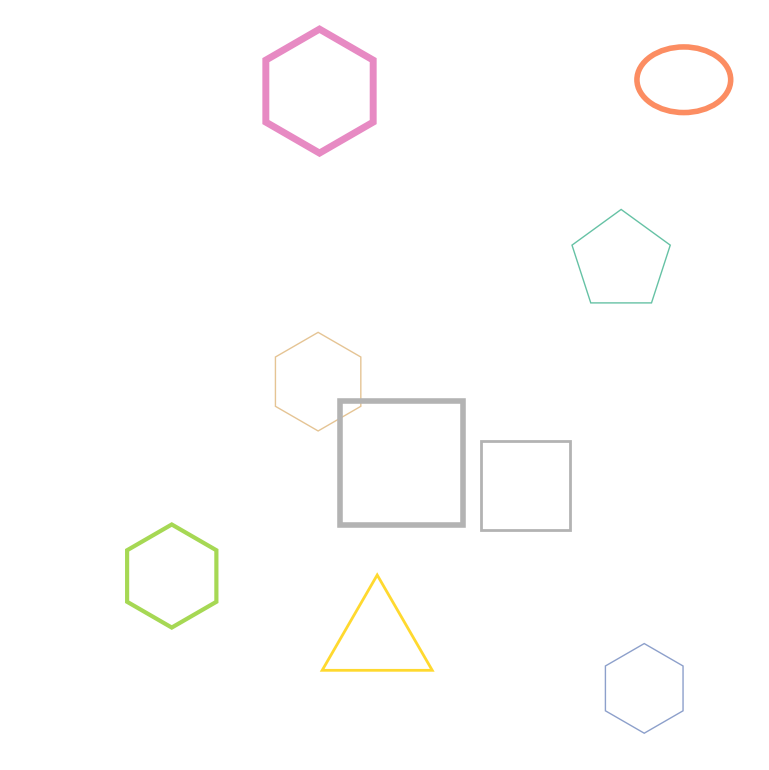[{"shape": "pentagon", "thickness": 0.5, "radius": 0.34, "center": [0.807, 0.661]}, {"shape": "oval", "thickness": 2, "radius": 0.3, "center": [0.888, 0.896]}, {"shape": "hexagon", "thickness": 0.5, "radius": 0.29, "center": [0.837, 0.106]}, {"shape": "hexagon", "thickness": 2.5, "radius": 0.4, "center": [0.415, 0.882]}, {"shape": "hexagon", "thickness": 1.5, "radius": 0.33, "center": [0.223, 0.252]}, {"shape": "triangle", "thickness": 1, "radius": 0.41, "center": [0.49, 0.171]}, {"shape": "hexagon", "thickness": 0.5, "radius": 0.32, "center": [0.413, 0.504]}, {"shape": "square", "thickness": 2, "radius": 0.4, "center": [0.521, 0.399]}, {"shape": "square", "thickness": 1, "radius": 0.29, "center": [0.683, 0.37]}]